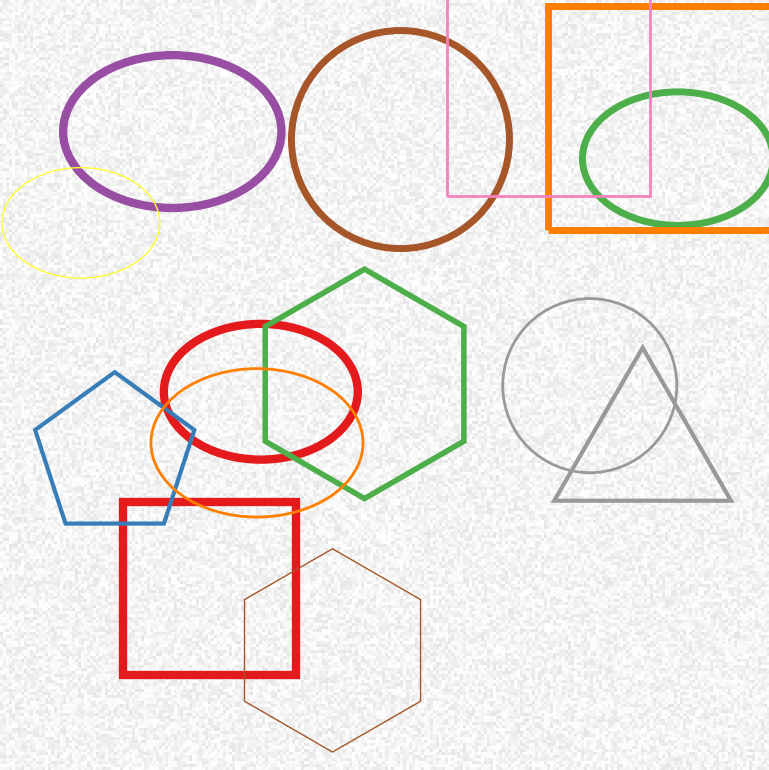[{"shape": "oval", "thickness": 3, "radius": 0.63, "center": [0.339, 0.491]}, {"shape": "square", "thickness": 3, "radius": 0.56, "center": [0.272, 0.235]}, {"shape": "pentagon", "thickness": 1.5, "radius": 0.54, "center": [0.149, 0.408]}, {"shape": "oval", "thickness": 2.5, "radius": 0.62, "center": [0.88, 0.794]}, {"shape": "hexagon", "thickness": 2, "radius": 0.74, "center": [0.473, 0.501]}, {"shape": "oval", "thickness": 3, "radius": 0.71, "center": [0.224, 0.829]}, {"shape": "oval", "thickness": 1, "radius": 0.69, "center": [0.334, 0.425]}, {"shape": "square", "thickness": 2.5, "radius": 0.73, "center": [0.858, 0.846]}, {"shape": "oval", "thickness": 0.5, "radius": 0.51, "center": [0.105, 0.711]}, {"shape": "hexagon", "thickness": 0.5, "radius": 0.66, "center": [0.432, 0.155]}, {"shape": "circle", "thickness": 2.5, "radius": 0.71, "center": [0.52, 0.819]}, {"shape": "square", "thickness": 1, "radius": 0.66, "center": [0.712, 0.877]}, {"shape": "triangle", "thickness": 1.5, "radius": 0.66, "center": [0.835, 0.416]}, {"shape": "circle", "thickness": 1, "radius": 0.57, "center": [0.766, 0.499]}]